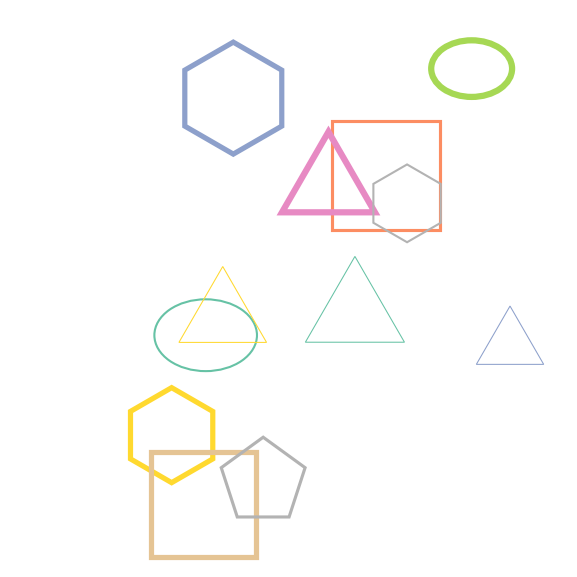[{"shape": "oval", "thickness": 1, "radius": 0.44, "center": [0.356, 0.419]}, {"shape": "triangle", "thickness": 0.5, "radius": 0.5, "center": [0.615, 0.456]}, {"shape": "square", "thickness": 1.5, "radius": 0.47, "center": [0.668, 0.695]}, {"shape": "triangle", "thickness": 0.5, "radius": 0.34, "center": [0.883, 0.402]}, {"shape": "hexagon", "thickness": 2.5, "radius": 0.48, "center": [0.404, 0.829]}, {"shape": "triangle", "thickness": 3, "radius": 0.46, "center": [0.569, 0.678]}, {"shape": "oval", "thickness": 3, "radius": 0.35, "center": [0.817, 0.88]}, {"shape": "hexagon", "thickness": 2.5, "radius": 0.41, "center": [0.297, 0.246]}, {"shape": "triangle", "thickness": 0.5, "radius": 0.44, "center": [0.386, 0.45]}, {"shape": "square", "thickness": 2.5, "radius": 0.45, "center": [0.353, 0.126]}, {"shape": "hexagon", "thickness": 1, "radius": 0.34, "center": [0.705, 0.647]}, {"shape": "pentagon", "thickness": 1.5, "radius": 0.38, "center": [0.456, 0.166]}]